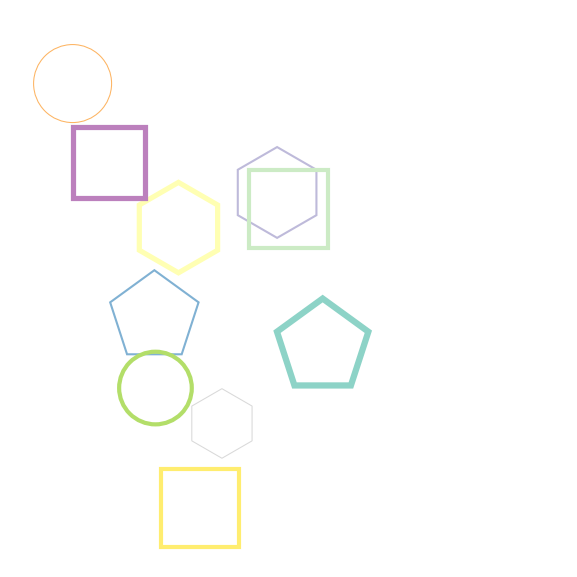[{"shape": "pentagon", "thickness": 3, "radius": 0.42, "center": [0.559, 0.399]}, {"shape": "hexagon", "thickness": 2.5, "radius": 0.39, "center": [0.309, 0.605]}, {"shape": "hexagon", "thickness": 1, "radius": 0.39, "center": [0.48, 0.666]}, {"shape": "pentagon", "thickness": 1, "radius": 0.4, "center": [0.267, 0.451]}, {"shape": "circle", "thickness": 0.5, "radius": 0.34, "center": [0.126, 0.854]}, {"shape": "circle", "thickness": 2, "radius": 0.31, "center": [0.269, 0.327]}, {"shape": "hexagon", "thickness": 0.5, "radius": 0.3, "center": [0.384, 0.266]}, {"shape": "square", "thickness": 2.5, "radius": 0.31, "center": [0.189, 0.718]}, {"shape": "square", "thickness": 2, "radius": 0.34, "center": [0.5, 0.637]}, {"shape": "square", "thickness": 2, "radius": 0.34, "center": [0.346, 0.119]}]